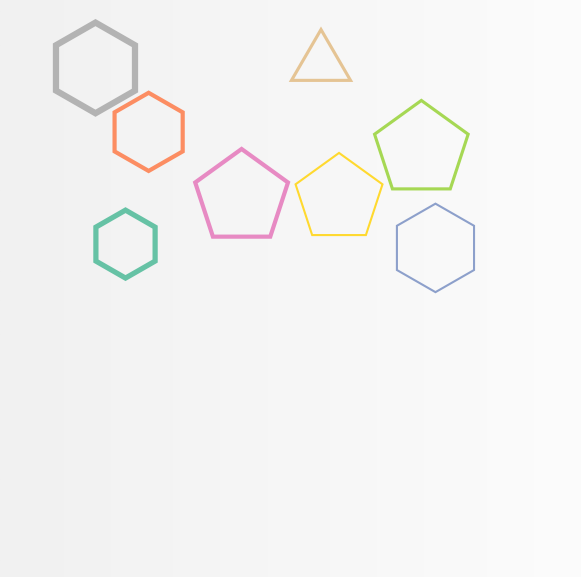[{"shape": "hexagon", "thickness": 2.5, "radius": 0.29, "center": [0.216, 0.576]}, {"shape": "hexagon", "thickness": 2, "radius": 0.34, "center": [0.256, 0.771]}, {"shape": "hexagon", "thickness": 1, "radius": 0.38, "center": [0.749, 0.57]}, {"shape": "pentagon", "thickness": 2, "radius": 0.42, "center": [0.416, 0.657]}, {"shape": "pentagon", "thickness": 1.5, "radius": 0.42, "center": [0.725, 0.741]}, {"shape": "pentagon", "thickness": 1, "radius": 0.39, "center": [0.583, 0.656]}, {"shape": "triangle", "thickness": 1.5, "radius": 0.29, "center": [0.552, 0.889]}, {"shape": "hexagon", "thickness": 3, "radius": 0.39, "center": [0.164, 0.882]}]